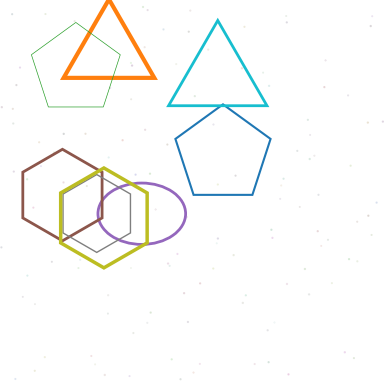[{"shape": "pentagon", "thickness": 1.5, "radius": 0.65, "center": [0.579, 0.599]}, {"shape": "triangle", "thickness": 3, "radius": 0.68, "center": [0.283, 0.866]}, {"shape": "pentagon", "thickness": 0.5, "radius": 0.61, "center": [0.197, 0.82]}, {"shape": "oval", "thickness": 2, "radius": 0.57, "center": [0.368, 0.445]}, {"shape": "hexagon", "thickness": 2, "radius": 0.59, "center": [0.162, 0.493]}, {"shape": "hexagon", "thickness": 1, "radius": 0.51, "center": [0.251, 0.446]}, {"shape": "hexagon", "thickness": 2.5, "radius": 0.65, "center": [0.27, 0.434]}, {"shape": "triangle", "thickness": 2, "radius": 0.74, "center": [0.566, 0.799]}]